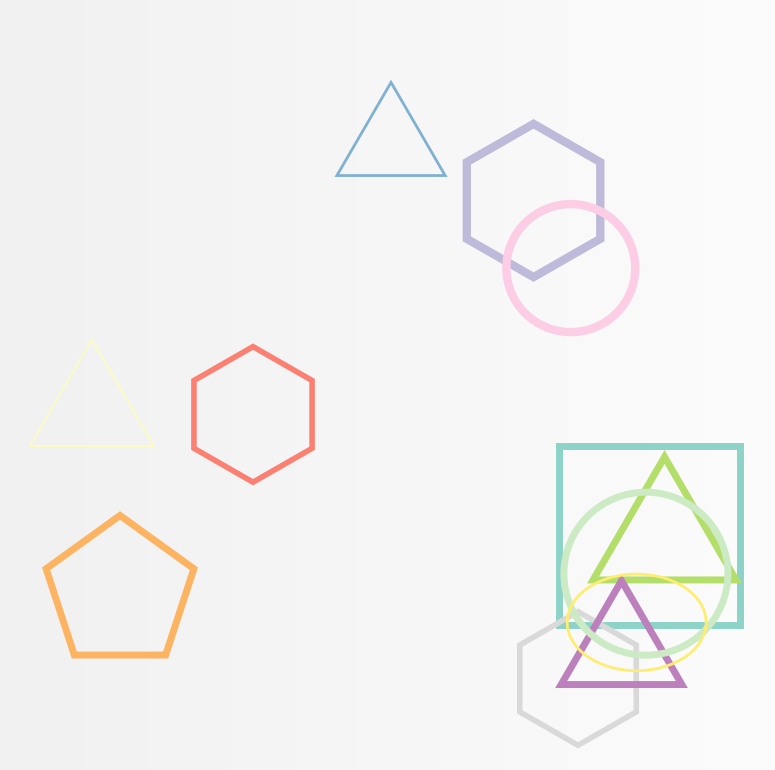[{"shape": "square", "thickness": 2.5, "radius": 0.58, "center": [0.838, 0.305]}, {"shape": "triangle", "thickness": 0.5, "radius": 0.46, "center": [0.119, 0.467]}, {"shape": "hexagon", "thickness": 3, "radius": 0.5, "center": [0.688, 0.74]}, {"shape": "hexagon", "thickness": 2, "radius": 0.44, "center": [0.326, 0.462]}, {"shape": "triangle", "thickness": 1, "radius": 0.4, "center": [0.505, 0.812]}, {"shape": "pentagon", "thickness": 2.5, "radius": 0.5, "center": [0.155, 0.23]}, {"shape": "triangle", "thickness": 2.5, "radius": 0.53, "center": [0.857, 0.3]}, {"shape": "circle", "thickness": 3, "radius": 0.42, "center": [0.736, 0.652]}, {"shape": "hexagon", "thickness": 2, "radius": 0.43, "center": [0.746, 0.119]}, {"shape": "triangle", "thickness": 2.5, "radius": 0.45, "center": [0.802, 0.156]}, {"shape": "circle", "thickness": 2.5, "radius": 0.53, "center": [0.833, 0.255]}, {"shape": "oval", "thickness": 1, "radius": 0.45, "center": [0.821, 0.192]}]